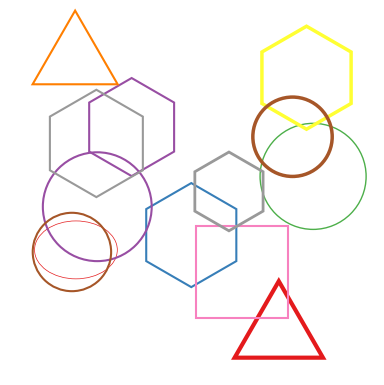[{"shape": "oval", "thickness": 0.5, "radius": 0.54, "center": [0.197, 0.351]}, {"shape": "triangle", "thickness": 3, "radius": 0.66, "center": [0.724, 0.137]}, {"shape": "hexagon", "thickness": 1.5, "radius": 0.68, "center": [0.497, 0.389]}, {"shape": "circle", "thickness": 1, "radius": 0.69, "center": [0.813, 0.542]}, {"shape": "circle", "thickness": 1.5, "radius": 0.71, "center": [0.253, 0.463]}, {"shape": "hexagon", "thickness": 1.5, "radius": 0.64, "center": [0.342, 0.67]}, {"shape": "triangle", "thickness": 1.5, "radius": 0.64, "center": [0.195, 0.845]}, {"shape": "hexagon", "thickness": 2.5, "radius": 0.67, "center": [0.796, 0.798]}, {"shape": "circle", "thickness": 2.5, "radius": 0.52, "center": [0.76, 0.645]}, {"shape": "circle", "thickness": 1.5, "radius": 0.51, "center": [0.187, 0.345]}, {"shape": "square", "thickness": 1.5, "radius": 0.6, "center": [0.629, 0.292]}, {"shape": "hexagon", "thickness": 2, "radius": 0.51, "center": [0.595, 0.503]}, {"shape": "hexagon", "thickness": 1.5, "radius": 0.7, "center": [0.25, 0.627]}]